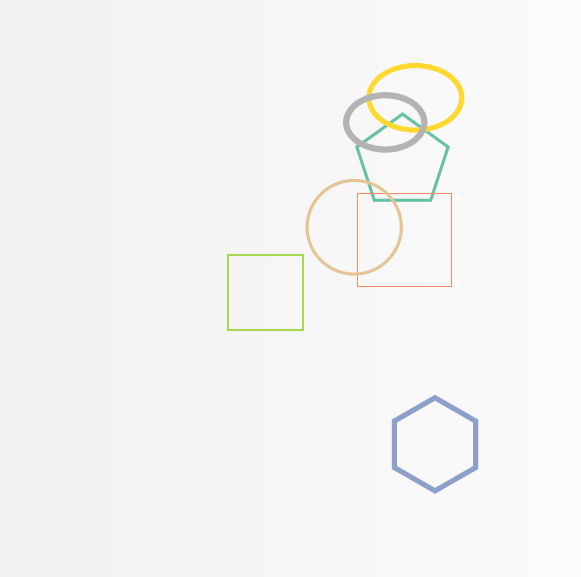[{"shape": "pentagon", "thickness": 1.5, "radius": 0.41, "center": [0.692, 0.719]}, {"shape": "square", "thickness": 0.5, "radius": 0.4, "center": [0.696, 0.584]}, {"shape": "hexagon", "thickness": 2.5, "radius": 0.4, "center": [0.748, 0.23]}, {"shape": "square", "thickness": 1, "radius": 0.33, "center": [0.457, 0.493]}, {"shape": "oval", "thickness": 2.5, "radius": 0.4, "center": [0.715, 0.83]}, {"shape": "circle", "thickness": 1.5, "radius": 0.41, "center": [0.609, 0.606]}, {"shape": "oval", "thickness": 3, "radius": 0.34, "center": [0.663, 0.787]}]